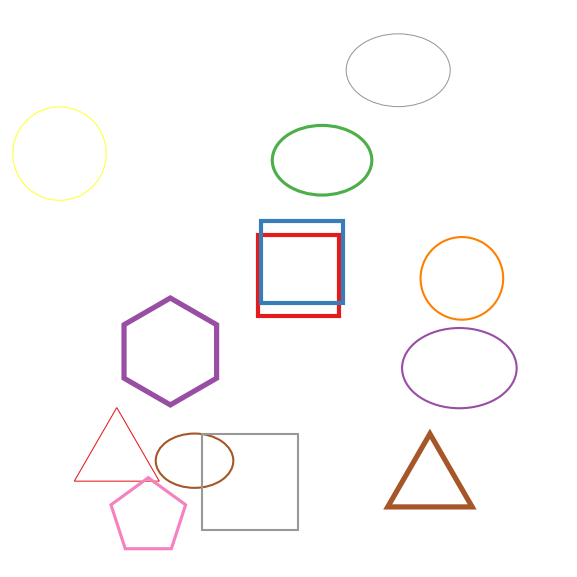[{"shape": "square", "thickness": 2, "radius": 0.35, "center": [0.517, 0.522]}, {"shape": "triangle", "thickness": 0.5, "radius": 0.42, "center": [0.202, 0.208]}, {"shape": "square", "thickness": 2, "radius": 0.35, "center": [0.524, 0.545]}, {"shape": "oval", "thickness": 1.5, "radius": 0.43, "center": [0.558, 0.722]}, {"shape": "oval", "thickness": 1, "radius": 0.5, "center": [0.795, 0.362]}, {"shape": "hexagon", "thickness": 2.5, "radius": 0.46, "center": [0.295, 0.391]}, {"shape": "circle", "thickness": 1, "radius": 0.36, "center": [0.8, 0.517]}, {"shape": "circle", "thickness": 0.5, "radius": 0.4, "center": [0.103, 0.733]}, {"shape": "triangle", "thickness": 2.5, "radius": 0.42, "center": [0.744, 0.164]}, {"shape": "oval", "thickness": 1, "radius": 0.34, "center": [0.337, 0.201]}, {"shape": "pentagon", "thickness": 1.5, "radius": 0.34, "center": [0.257, 0.104]}, {"shape": "oval", "thickness": 0.5, "radius": 0.45, "center": [0.69, 0.878]}, {"shape": "square", "thickness": 1, "radius": 0.42, "center": [0.433, 0.164]}]